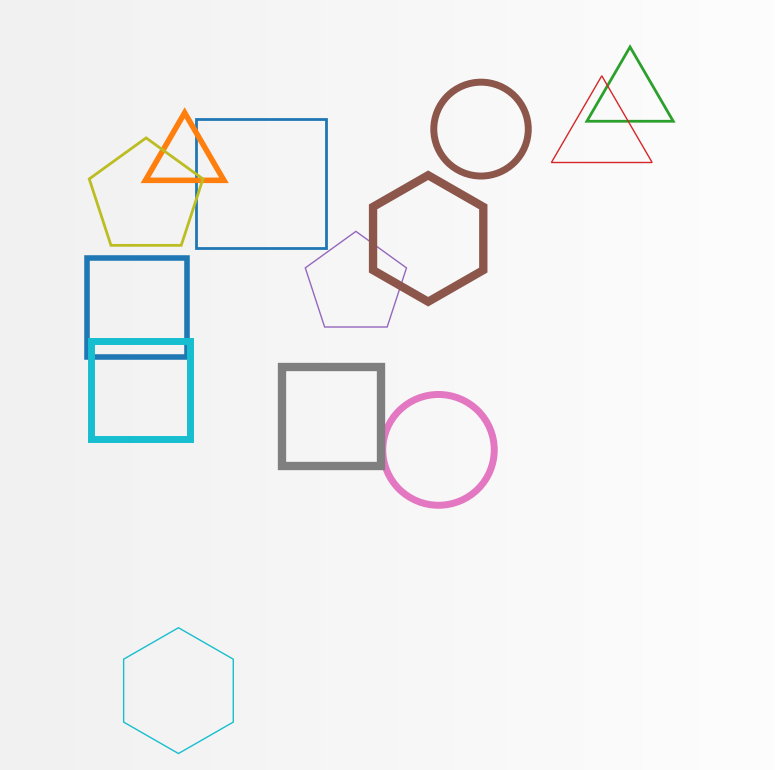[{"shape": "square", "thickness": 2, "radius": 0.32, "center": [0.176, 0.6]}, {"shape": "square", "thickness": 1, "radius": 0.42, "center": [0.337, 0.762]}, {"shape": "triangle", "thickness": 2, "radius": 0.29, "center": [0.238, 0.795]}, {"shape": "triangle", "thickness": 1, "radius": 0.32, "center": [0.813, 0.875]}, {"shape": "triangle", "thickness": 0.5, "radius": 0.38, "center": [0.776, 0.826]}, {"shape": "pentagon", "thickness": 0.5, "radius": 0.34, "center": [0.459, 0.631]}, {"shape": "circle", "thickness": 2.5, "radius": 0.3, "center": [0.621, 0.832]}, {"shape": "hexagon", "thickness": 3, "radius": 0.41, "center": [0.552, 0.69]}, {"shape": "circle", "thickness": 2.5, "radius": 0.36, "center": [0.566, 0.416]}, {"shape": "square", "thickness": 3, "radius": 0.32, "center": [0.428, 0.459]}, {"shape": "pentagon", "thickness": 1, "radius": 0.39, "center": [0.189, 0.744]}, {"shape": "square", "thickness": 2.5, "radius": 0.32, "center": [0.182, 0.493]}, {"shape": "hexagon", "thickness": 0.5, "radius": 0.41, "center": [0.23, 0.103]}]